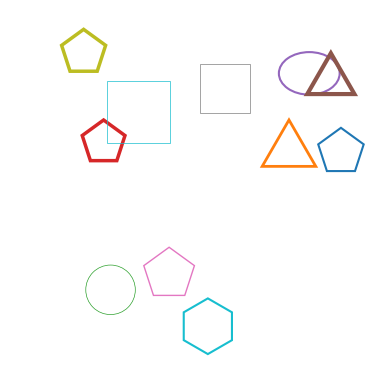[{"shape": "pentagon", "thickness": 1.5, "radius": 0.31, "center": [0.886, 0.606]}, {"shape": "triangle", "thickness": 2, "radius": 0.4, "center": [0.751, 0.608]}, {"shape": "circle", "thickness": 0.5, "radius": 0.32, "center": [0.287, 0.247]}, {"shape": "pentagon", "thickness": 2.5, "radius": 0.29, "center": [0.269, 0.63]}, {"shape": "oval", "thickness": 1.5, "radius": 0.39, "center": [0.803, 0.809]}, {"shape": "triangle", "thickness": 3, "radius": 0.35, "center": [0.859, 0.791]}, {"shape": "pentagon", "thickness": 1, "radius": 0.35, "center": [0.439, 0.289]}, {"shape": "square", "thickness": 0.5, "radius": 0.32, "center": [0.585, 0.77]}, {"shape": "pentagon", "thickness": 2.5, "radius": 0.3, "center": [0.217, 0.864]}, {"shape": "hexagon", "thickness": 1.5, "radius": 0.36, "center": [0.54, 0.153]}, {"shape": "square", "thickness": 0.5, "radius": 0.41, "center": [0.36, 0.709]}]